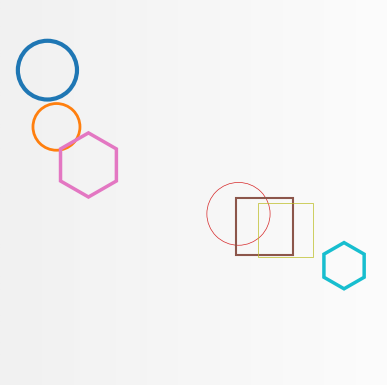[{"shape": "circle", "thickness": 3, "radius": 0.38, "center": [0.122, 0.818]}, {"shape": "circle", "thickness": 2, "radius": 0.3, "center": [0.146, 0.67]}, {"shape": "circle", "thickness": 0.5, "radius": 0.41, "center": [0.615, 0.445]}, {"shape": "square", "thickness": 1.5, "radius": 0.37, "center": [0.683, 0.412]}, {"shape": "hexagon", "thickness": 2.5, "radius": 0.42, "center": [0.228, 0.572]}, {"shape": "square", "thickness": 0.5, "radius": 0.35, "center": [0.736, 0.402]}, {"shape": "hexagon", "thickness": 2.5, "radius": 0.3, "center": [0.888, 0.31]}]